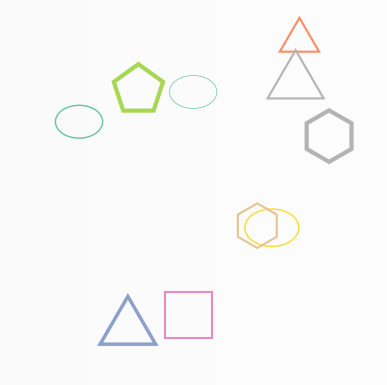[{"shape": "oval", "thickness": 1, "radius": 0.3, "center": [0.204, 0.684]}, {"shape": "oval", "thickness": 0.5, "radius": 0.31, "center": [0.498, 0.761]}, {"shape": "triangle", "thickness": 1.5, "radius": 0.29, "center": [0.773, 0.895]}, {"shape": "triangle", "thickness": 2.5, "radius": 0.41, "center": [0.33, 0.147]}, {"shape": "square", "thickness": 1.5, "radius": 0.3, "center": [0.486, 0.181]}, {"shape": "pentagon", "thickness": 3, "radius": 0.33, "center": [0.357, 0.767]}, {"shape": "oval", "thickness": 1, "radius": 0.35, "center": [0.702, 0.409]}, {"shape": "hexagon", "thickness": 1.5, "radius": 0.29, "center": [0.664, 0.414]}, {"shape": "hexagon", "thickness": 3, "radius": 0.33, "center": [0.849, 0.646]}, {"shape": "triangle", "thickness": 1.5, "radius": 0.42, "center": [0.763, 0.786]}]